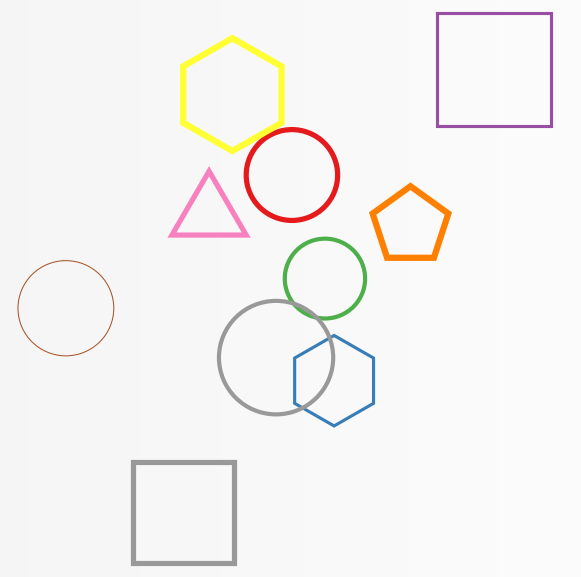[{"shape": "circle", "thickness": 2.5, "radius": 0.39, "center": [0.502, 0.696]}, {"shape": "hexagon", "thickness": 1.5, "radius": 0.39, "center": [0.575, 0.34]}, {"shape": "circle", "thickness": 2, "radius": 0.35, "center": [0.559, 0.517]}, {"shape": "square", "thickness": 1.5, "radius": 0.49, "center": [0.85, 0.879]}, {"shape": "pentagon", "thickness": 3, "radius": 0.34, "center": [0.706, 0.608]}, {"shape": "hexagon", "thickness": 3, "radius": 0.49, "center": [0.4, 0.835]}, {"shape": "circle", "thickness": 0.5, "radius": 0.41, "center": [0.113, 0.465]}, {"shape": "triangle", "thickness": 2.5, "radius": 0.37, "center": [0.36, 0.629]}, {"shape": "circle", "thickness": 2, "radius": 0.49, "center": [0.475, 0.38]}, {"shape": "square", "thickness": 2.5, "radius": 0.44, "center": [0.316, 0.112]}]